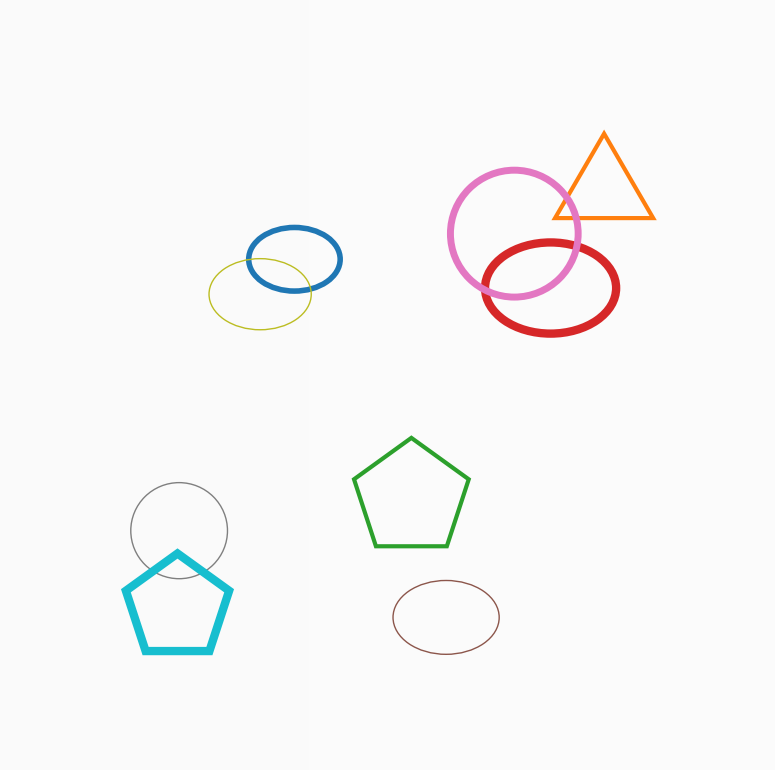[{"shape": "oval", "thickness": 2, "radius": 0.3, "center": [0.38, 0.663]}, {"shape": "triangle", "thickness": 1.5, "radius": 0.37, "center": [0.779, 0.753]}, {"shape": "pentagon", "thickness": 1.5, "radius": 0.39, "center": [0.531, 0.354]}, {"shape": "oval", "thickness": 3, "radius": 0.42, "center": [0.71, 0.626]}, {"shape": "oval", "thickness": 0.5, "radius": 0.34, "center": [0.576, 0.198]}, {"shape": "circle", "thickness": 2.5, "radius": 0.41, "center": [0.664, 0.697]}, {"shape": "circle", "thickness": 0.5, "radius": 0.31, "center": [0.231, 0.311]}, {"shape": "oval", "thickness": 0.5, "radius": 0.33, "center": [0.336, 0.618]}, {"shape": "pentagon", "thickness": 3, "radius": 0.35, "center": [0.229, 0.211]}]